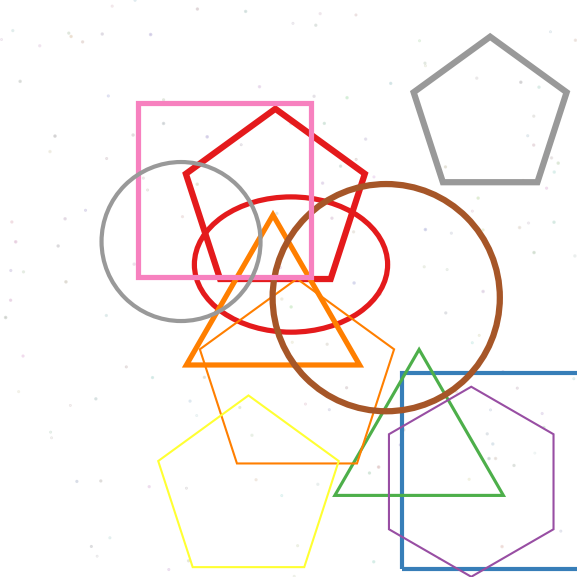[{"shape": "pentagon", "thickness": 3, "radius": 0.81, "center": [0.477, 0.648]}, {"shape": "oval", "thickness": 2.5, "radius": 0.84, "center": [0.504, 0.541]}, {"shape": "square", "thickness": 2, "radius": 0.85, "center": [0.866, 0.184]}, {"shape": "triangle", "thickness": 1.5, "radius": 0.84, "center": [0.726, 0.226]}, {"shape": "hexagon", "thickness": 1, "radius": 0.82, "center": [0.816, 0.165]}, {"shape": "triangle", "thickness": 2.5, "radius": 0.87, "center": [0.473, 0.454]}, {"shape": "pentagon", "thickness": 1, "radius": 0.88, "center": [0.514, 0.34]}, {"shape": "pentagon", "thickness": 1, "radius": 0.82, "center": [0.43, 0.15]}, {"shape": "circle", "thickness": 3, "radius": 0.98, "center": [0.669, 0.484]}, {"shape": "square", "thickness": 2.5, "radius": 0.75, "center": [0.389, 0.67]}, {"shape": "circle", "thickness": 2, "radius": 0.69, "center": [0.313, 0.581]}, {"shape": "pentagon", "thickness": 3, "radius": 0.7, "center": [0.849, 0.796]}]